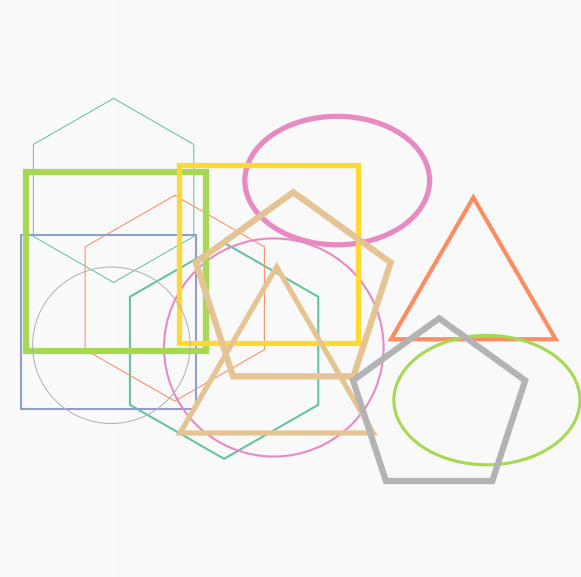[{"shape": "hexagon", "thickness": 1, "radius": 0.94, "center": [0.386, 0.392]}, {"shape": "hexagon", "thickness": 0.5, "radius": 0.8, "center": [0.195, 0.669]}, {"shape": "triangle", "thickness": 2, "radius": 0.82, "center": [0.814, 0.493]}, {"shape": "hexagon", "thickness": 0.5, "radius": 0.89, "center": [0.301, 0.483]}, {"shape": "square", "thickness": 1, "radius": 0.75, "center": [0.186, 0.441]}, {"shape": "oval", "thickness": 2.5, "radius": 0.79, "center": [0.58, 0.686]}, {"shape": "circle", "thickness": 1, "radius": 0.94, "center": [0.471, 0.397]}, {"shape": "oval", "thickness": 1.5, "radius": 0.8, "center": [0.838, 0.306]}, {"shape": "square", "thickness": 3, "radius": 0.78, "center": [0.2, 0.546]}, {"shape": "square", "thickness": 2.5, "radius": 0.77, "center": [0.461, 0.559]}, {"shape": "triangle", "thickness": 2.5, "radius": 0.96, "center": [0.476, 0.345]}, {"shape": "pentagon", "thickness": 3, "radius": 0.88, "center": [0.505, 0.49]}, {"shape": "circle", "thickness": 0.5, "radius": 0.68, "center": [0.192, 0.401]}, {"shape": "pentagon", "thickness": 3, "radius": 0.78, "center": [0.755, 0.292]}]